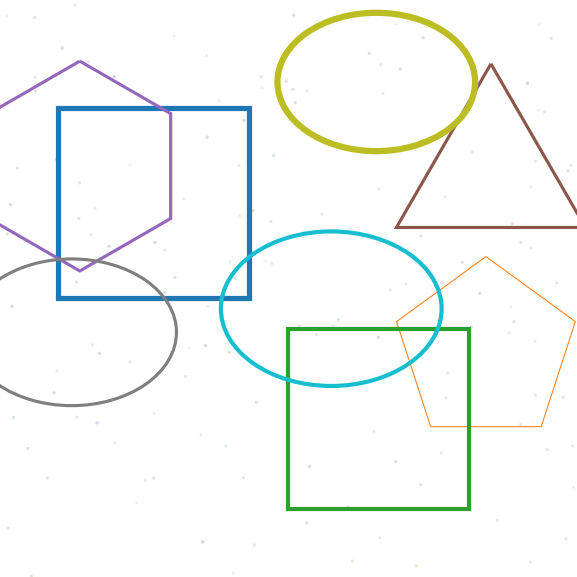[{"shape": "square", "thickness": 2.5, "radius": 0.82, "center": [0.266, 0.647]}, {"shape": "pentagon", "thickness": 0.5, "radius": 0.81, "center": [0.841, 0.392]}, {"shape": "square", "thickness": 2, "radius": 0.78, "center": [0.655, 0.274]}, {"shape": "hexagon", "thickness": 1.5, "radius": 0.91, "center": [0.138, 0.712]}, {"shape": "triangle", "thickness": 1.5, "radius": 0.94, "center": [0.85, 0.7]}, {"shape": "oval", "thickness": 1.5, "radius": 0.91, "center": [0.124, 0.424]}, {"shape": "oval", "thickness": 3, "radius": 0.86, "center": [0.652, 0.857]}, {"shape": "oval", "thickness": 2, "radius": 0.96, "center": [0.574, 0.465]}]